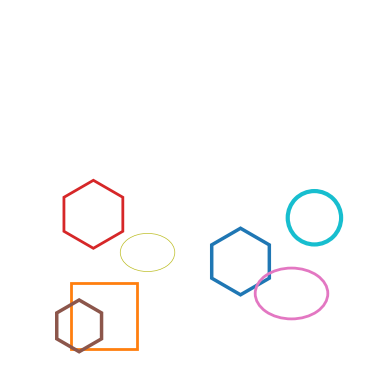[{"shape": "hexagon", "thickness": 2.5, "radius": 0.43, "center": [0.625, 0.321]}, {"shape": "square", "thickness": 2, "radius": 0.43, "center": [0.27, 0.18]}, {"shape": "hexagon", "thickness": 2, "radius": 0.44, "center": [0.243, 0.443]}, {"shape": "hexagon", "thickness": 2.5, "radius": 0.34, "center": [0.206, 0.154]}, {"shape": "oval", "thickness": 2, "radius": 0.47, "center": [0.757, 0.238]}, {"shape": "oval", "thickness": 0.5, "radius": 0.35, "center": [0.383, 0.344]}, {"shape": "circle", "thickness": 3, "radius": 0.35, "center": [0.817, 0.434]}]